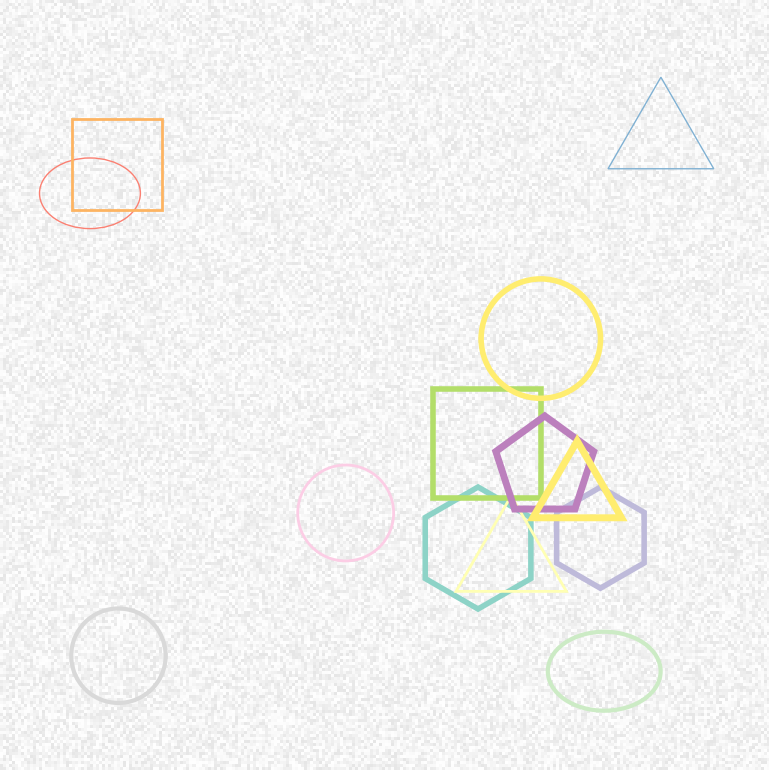[{"shape": "hexagon", "thickness": 2, "radius": 0.4, "center": [0.621, 0.288]}, {"shape": "triangle", "thickness": 1, "radius": 0.41, "center": [0.664, 0.273]}, {"shape": "hexagon", "thickness": 2, "radius": 0.33, "center": [0.78, 0.302]}, {"shape": "oval", "thickness": 0.5, "radius": 0.33, "center": [0.117, 0.749]}, {"shape": "triangle", "thickness": 0.5, "radius": 0.4, "center": [0.858, 0.82]}, {"shape": "square", "thickness": 1, "radius": 0.29, "center": [0.152, 0.787]}, {"shape": "square", "thickness": 2, "radius": 0.35, "center": [0.632, 0.424]}, {"shape": "circle", "thickness": 1, "radius": 0.31, "center": [0.449, 0.334]}, {"shape": "circle", "thickness": 1.5, "radius": 0.31, "center": [0.154, 0.148]}, {"shape": "pentagon", "thickness": 2.5, "radius": 0.33, "center": [0.707, 0.393]}, {"shape": "oval", "thickness": 1.5, "radius": 0.37, "center": [0.785, 0.128]}, {"shape": "circle", "thickness": 2, "radius": 0.39, "center": [0.702, 0.56]}, {"shape": "triangle", "thickness": 2.5, "radius": 0.33, "center": [0.75, 0.361]}]